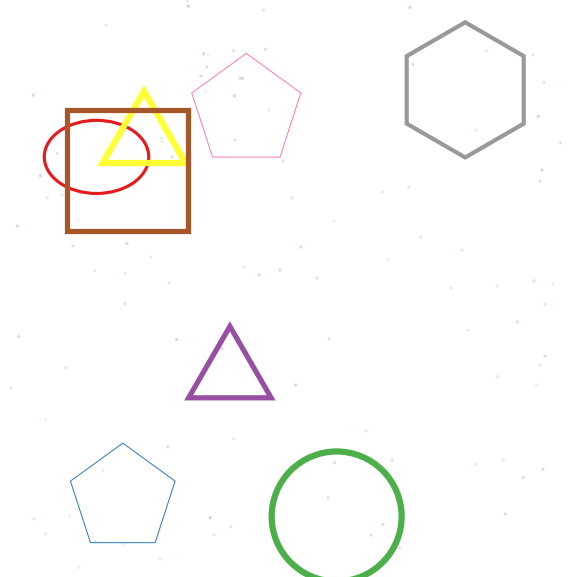[{"shape": "oval", "thickness": 1.5, "radius": 0.45, "center": [0.167, 0.727]}, {"shape": "pentagon", "thickness": 0.5, "radius": 0.48, "center": [0.213, 0.137]}, {"shape": "circle", "thickness": 3, "radius": 0.56, "center": [0.583, 0.105]}, {"shape": "triangle", "thickness": 2.5, "radius": 0.41, "center": [0.398, 0.352]}, {"shape": "triangle", "thickness": 3, "radius": 0.41, "center": [0.249, 0.758]}, {"shape": "square", "thickness": 2.5, "radius": 0.52, "center": [0.221, 0.704]}, {"shape": "pentagon", "thickness": 0.5, "radius": 0.5, "center": [0.426, 0.807]}, {"shape": "hexagon", "thickness": 2, "radius": 0.58, "center": [0.806, 0.844]}]